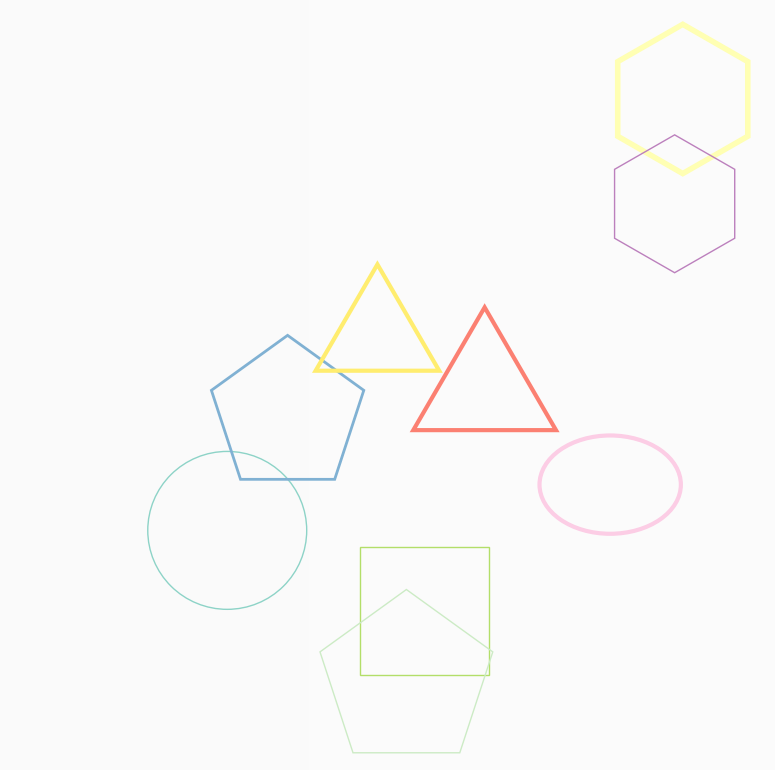[{"shape": "circle", "thickness": 0.5, "radius": 0.51, "center": [0.293, 0.311]}, {"shape": "hexagon", "thickness": 2, "radius": 0.48, "center": [0.881, 0.871]}, {"shape": "triangle", "thickness": 1.5, "radius": 0.53, "center": [0.625, 0.495]}, {"shape": "pentagon", "thickness": 1, "radius": 0.52, "center": [0.371, 0.461]}, {"shape": "square", "thickness": 0.5, "radius": 0.42, "center": [0.547, 0.207]}, {"shape": "oval", "thickness": 1.5, "radius": 0.46, "center": [0.787, 0.371]}, {"shape": "hexagon", "thickness": 0.5, "radius": 0.45, "center": [0.871, 0.735]}, {"shape": "pentagon", "thickness": 0.5, "radius": 0.59, "center": [0.524, 0.117]}, {"shape": "triangle", "thickness": 1.5, "radius": 0.46, "center": [0.487, 0.565]}]